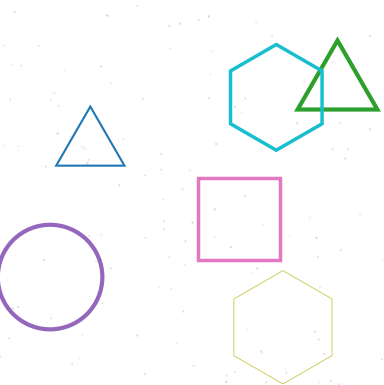[{"shape": "triangle", "thickness": 1.5, "radius": 0.51, "center": [0.235, 0.621]}, {"shape": "triangle", "thickness": 3, "radius": 0.6, "center": [0.877, 0.775]}, {"shape": "circle", "thickness": 3, "radius": 0.68, "center": [0.13, 0.28]}, {"shape": "square", "thickness": 2.5, "radius": 0.53, "center": [0.621, 0.432]}, {"shape": "hexagon", "thickness": 0.5, "radius": 0.74, "center": [0.735, 0.15]}, {"shape": "hexagon", "thickness": 2.5, "radius": 0.69, "center": [0.718, 0.747]}]